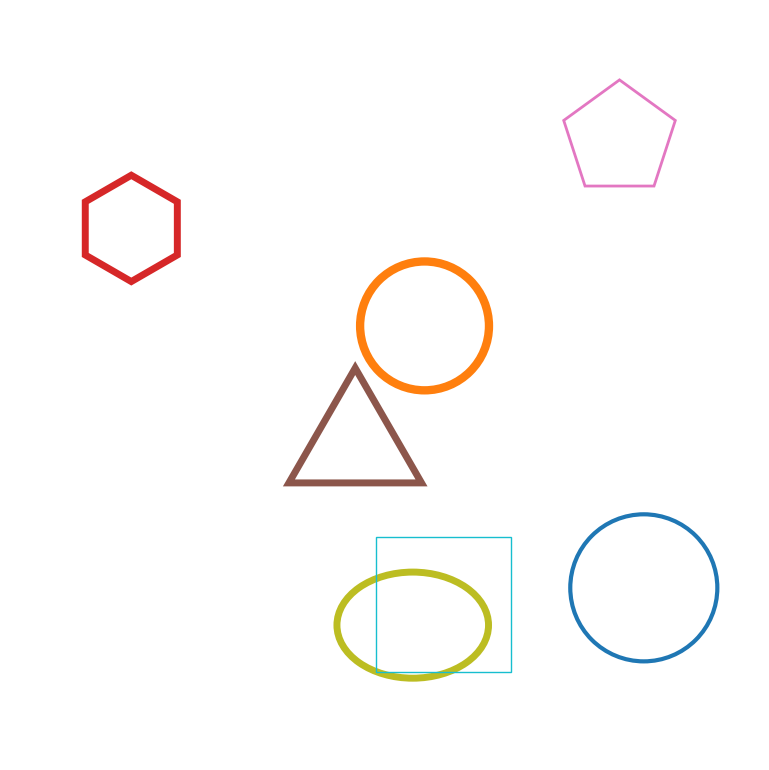[{"shape": "circle", "thickness": 1.5, "radius": 0.48, "center": [0.836, 0.237]}, {"shape": "circle", "thickness": 3, "radius": 0.42, "center": [0.551, 0.577]}, {"shape": "hexagon", "thickness": 2.5, "radius": 0.35, "center": [0.171, 0.703]}, {"shape": "triangle", "thickness": 2.5, "radius": 0.5, "center": [0.461, 0.423]}, {"shape": "pentagon", "thickness": 1, "radius": 0.38, "center": [0.805, 0.82]}, {"shape": "oval", "thickness": 2.5, "radius": 0.49, "center": [0.536, 0.188]}, {"shape": "square", "thickness": 0.5, "radius": 0.44, "center": [0.576, 0.215]}]